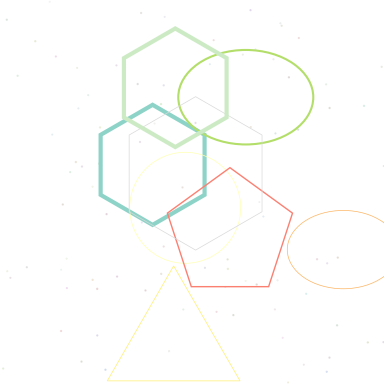[{"shape": "hexagon", "thickness": 3, "radius": 0.78, "center": [0.396, 0.572]}, {"shape": "circle", "thickness": 0.5, "radius": 0.72, "center": [0.481, 0.46]}, {"shape": "pentagon", "thickness": 1, "radius": 0.85, "center": [0.597, 0.394]}, {"shape": "oval", "thickness": 0.5, "radius": 0.73, "center": [0.891, 0.352]}, {"shape": "oval", "thickness": 1.5, "radius": 0.88, "center": [0.638, 0.748]}, {"shape": "hexagon", "thickness": 0.5, "radius": 1.0, "center": [0.508, 0.55]}, {"shape": "hexagon", "thickness": 3, "radius": 0.77, "center": [0.455, 0.772]}, {"shape": "triangle", "thickness": 0.5, "radius": 1.0, "center": [0.451, 0.11]}]